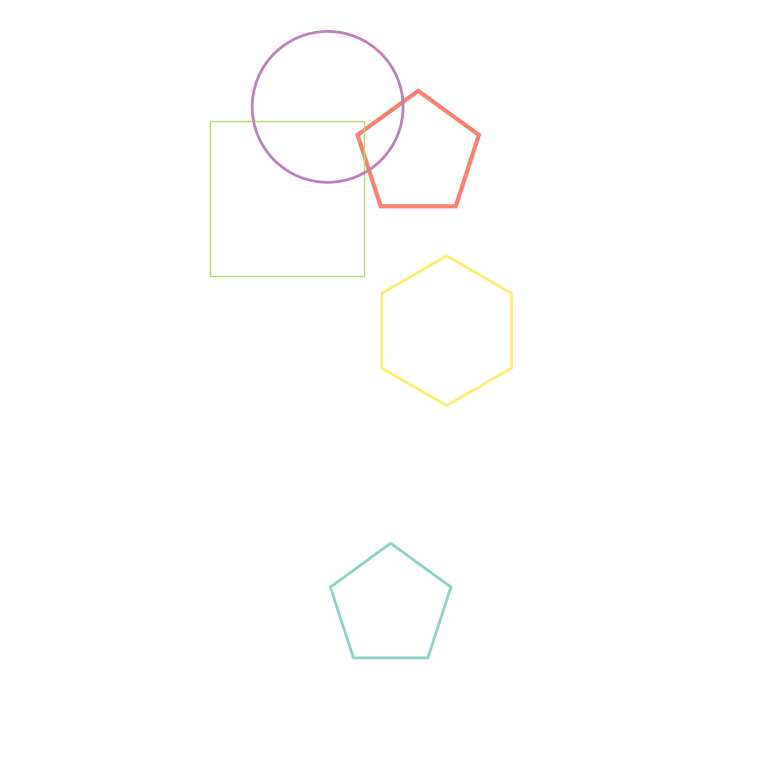[{"shape": "pentagon", "thickness": 1, "radius": 0.41, "center": [0.507, 0.212]}, {"shape": "pentagon", "thickness": 1.5, "radius": 0.41, "center": [0.543, 0.799]}, {"shape": "square", "thickness": 0.5, "radius": 0.5, "center": [0.373, 0.742]}, {"shape": "circle", "thickness": 1, "radius": 0.49, "center": [0.426, 0.861]}, {"shape": "hexagon", "thickness": 1, "radius": 0.49, "center": [0.58, 0.571]}]